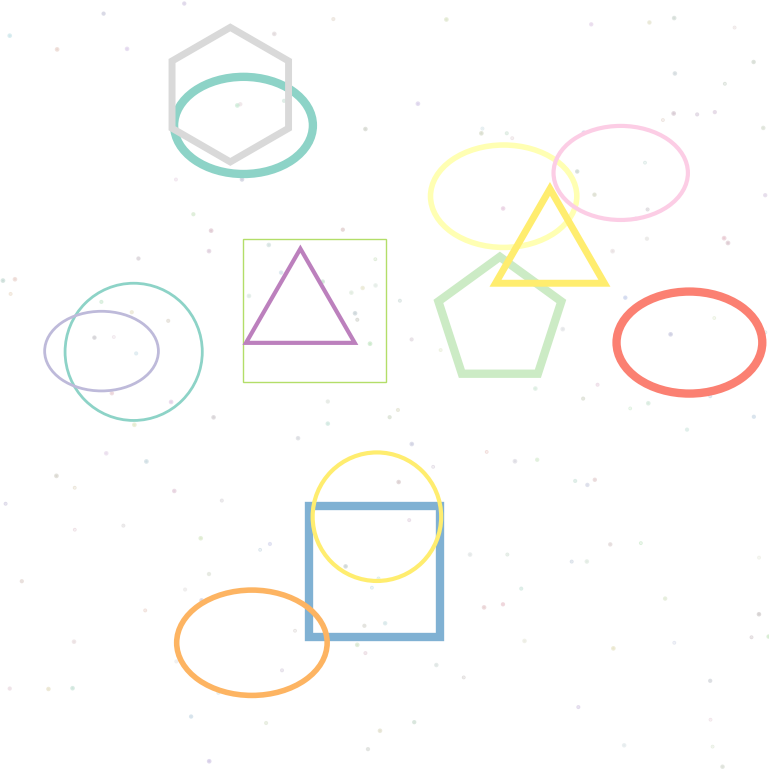[{"shape": "circle", "thickness": 1, "radius": 0.45, "center": [0.174, 0.543]}, {"shape": "oval", "thickness": 3, "radius": 0.45, "center": [0.316, 0.837]}, {"shape": "oval", "thickness": 2, "radius": 0.48, "center": [0.654, 0.745]}, {"shape": "oval", "thickness": 1, "radius": 0.37, "center": [0.132, 0.544]}, {"shape": "oval", "thickness": 3, "radius": 0.47, "center": [0.895, 0.555]}, {"shape": "square", "thickness": 3, "radius": 0.43, "center": [0.486, 0.258]}, {"shape": "oval", "thickness": 2, "radius": 0.49, "center": [0.327, 0.165]}, {"shape": "square", "thickness": 0.5, "radius": 0.47, "center": [0.409, 0.597]}, {"shape": "oval", "thickness": 1.5, "radius": 0.44, "center": [0.806, 0.775]}, {"shape": "hexagon", "thickness": 2.5, "radius": 0.44, "center": [0.299, 0.877]}, {"shape": "triangle", "thickness": 1.5, "radius": 0.41, "center": [0.39, 0.595]}, {"shape": "pentagon", "thickness": 3, "radius": 0.42, "center": [0.649, 0.583]}, {"shape": "triangle", "thickness": 2.5, "radius": 0.41, "center": [0.714, 0.673]}, {"shape": "circle", "thickness": 1.5, "radius": 0.42, "center": [0.489, 0.329]}]